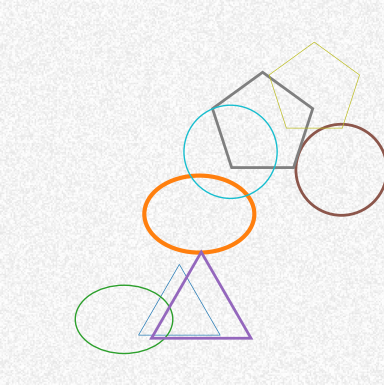[{"shape": "triangle", "thickness": 0.5, "radius": 0.61, "center": [0.466, 0.191]}, {"shape": "oval", "thickness": 3, "radius": 0.71, "center": [0.518, 0.444]}, {"shape": "oval", "thickness": 1, "radius": 0.63, "center": [0.322, 0.17]}, {"shape": "triangle", "thickness": 2, "radius": 0.75, "center": [0.523, 0.196]}, {"shape": "circle", "thickness": 2, "radius": 0.59, "center": [0.887, 0.559]}, {"shape": "pentagon", "thickness": 2, "radius": 0.68, "center": [0.682, 0.675]}, {"shape": "pentagon", "thickness": 0.5, "radius": 0.62, "center": [0.816, 0.767]}, {"shape": "circle", "thickness": 1, "radius": 0.61, "center": [0.599, 0.606]}]